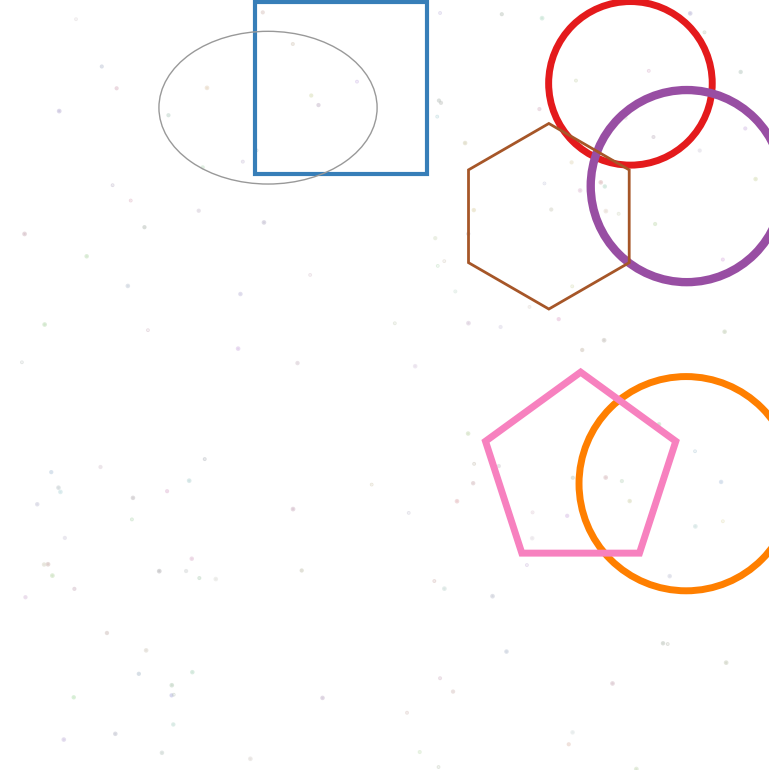[{"shape": "circle", "thickness": 2.5, "radius": 0.53, "center": [0.819, 0.892]}, {"shape": "square", "thickness": 1.5, "radius": 0.56, "center": [0.442, 0.886]}, {"shape": "circle", "thickness": 3, "radius": 0.62, "center": [0.892, 0.758]}, {"shape": "circle", "thickness": 2.5, "radius": 0.7, "center": [0.891, 0.372]}, {"shape": "hexagon", "thickness": 1, "radius": 0.6, "center": [0.713, 0.719]}, {"shape": "pentagon", "thickness": 2.5, "radius": 0.65, "center": [0.754, 0.387]}, {"shape": "oval", "thickness": 0.5, "radius": 0.71, "center": [0.348, 0.86]}]